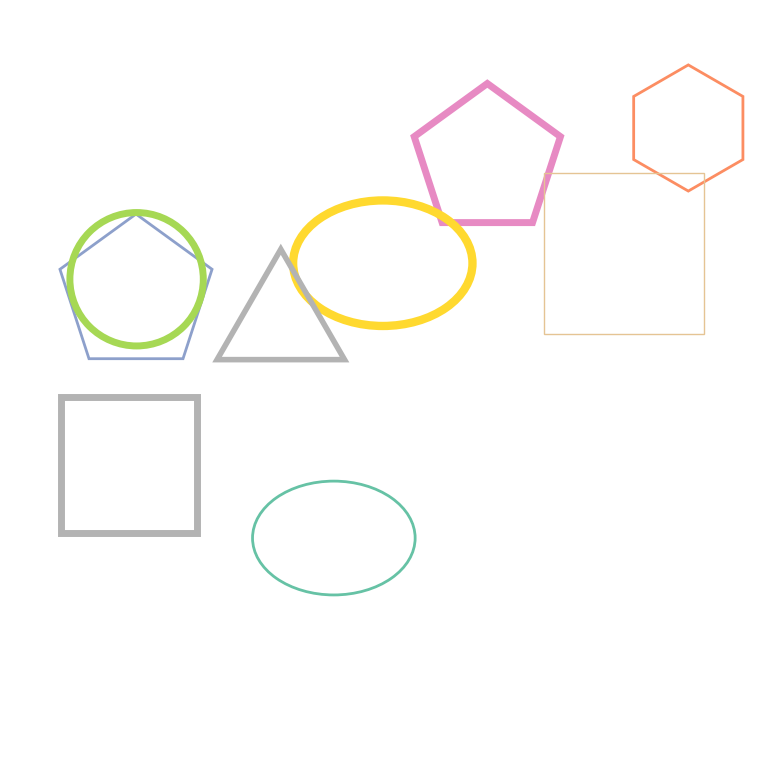[{"shape": "oval", "thickness": 1, "radius": 0.53, "center": [0.434, 0.301]}, {"shape": "hexagon", "thickness": 1, "radius": 0.41, "center": [0.894, 0.834]}, {"shape": "pentagon", "thickness": 1, "radius": 0.52, "center": [0.177, 0.618]}, {"shape": "pentagon", "thickness": 2.5, "radius": 0.5, "center": [0.633, 0.792]}, {"shape": "circle", "thickness": 2.5, "radius": 0.43, "center": [0.177, 0.637]}, {"shape": "oval", "thickness": 3, "radius": 0.58, "center": [0.497, 0.658]}, {"shape": "square", "thickness": 0.5, "radius": 0.52, "center": [0.81, 0.671]}, {"shape": "square", "thickness": 2.5, "radius": 0.44, "center": [0.168, 0.396]}, {"shape": "triangle", "thickness": 2, "radius": 0.48, "center": [0.365, 0.581]}]